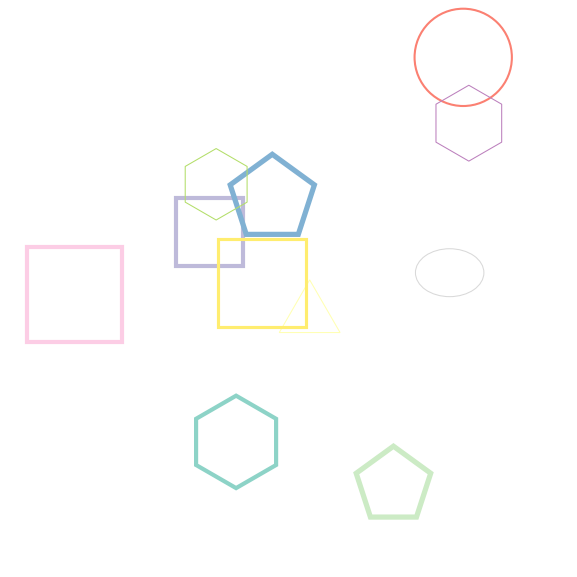[{"shape": "hexagon", "thickness": 2, "radius": 0.4, "center": [0.409, 0.234]}, {"shape": "triangle", "thickness": 0.5, "radius": 0.3, "center": [0.536, 0.454]}, {"shape": "square", "thickness": 2, "radius": 0.29, "center": [0.363, 0.597]}, {"shape": "circle", "thickness": 1, "radius": 0.42, "center": [0.802, 0.9]}, {"shape": "pentagon", "thickness": 2.5, "radius": 0.38, "center": [0.471, 0.655]}, {"shape": "hexagon", "thickness": 0.5, "radius": 0.31, "center": [0.374, 0.68]}, {"shape": "square", "thickness": 2, "radius": 0.41, "center": [0.129, 0.489]}, {"shape": "oval", "thickness": 0.5, "radius": 0.3, "center": [0.779, 0.527]}, {"shape": "hexagon", "thickness": 0.5, "radius": 0.33, "center": [0.812, 0.786]}, {"shape": "pentagon", "thickness": 2.5, "radius": 0.34, "center": [0.681, 0.159]}, {"shape": "square", "thickness": 1.5, "radius": 0.38, "center": [0.454, 0.509]}]